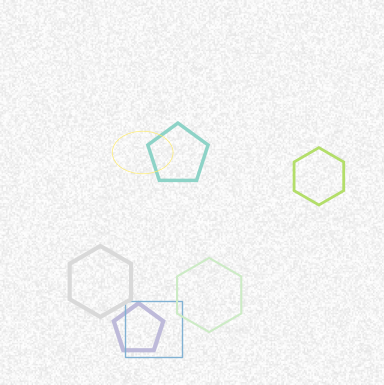[{"shape": "pentagon", "thickness": 2.5, "radius": 0.41, "center": [0.462, 0.598]}, {"shape": "pentagon", "thickness": 3, "radius": 0.34, "center": [0.36, 0.145]}, {"shape": "square", "thickness": 1, "radius": 0.37, "center": [0.398, 0.145]}, {"shape": "hexagon", "thickness": 2, "radius": 0.37, "center": [0.828, 0.542]}, {"shape": "hexagon", "thickness": 3, "radius": 0.46, "center": [0.261, 0.269]}, {"shape": "hexagon", "thickness": 1.5, "radius": 0.48, "center": [0.543, 0.234]}, {"shape": "oval", "thickness": 0.5, "radius": 0.39, "center": [0.371, 0.604]}]